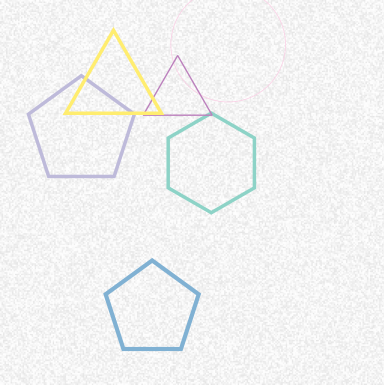[{"shape": "hexagon", "thickness": 2.5, "radius": 0.65, "center": [0.549, 0.577]}, {"shape": "pentagon", "thickness": 2.5, "radius": 0.72, "center": [0.211, 0.659]}, {"shape": "pentagon", "thickness": 3, "radius": 0.64, "center": [0.395, 0.196]}, {"shape": "circle", "thickness": 0.5, "radius": 0.74, "center": [0.593, 0.884]}, {"shape": "triangle", "thickness": 1, "radius": 0.52, "center": [0.461, 0.752]}, {"shape": "triangle", "thickness": 2.5, "radius": 0.72, "center": [0.295, 0.778]}]